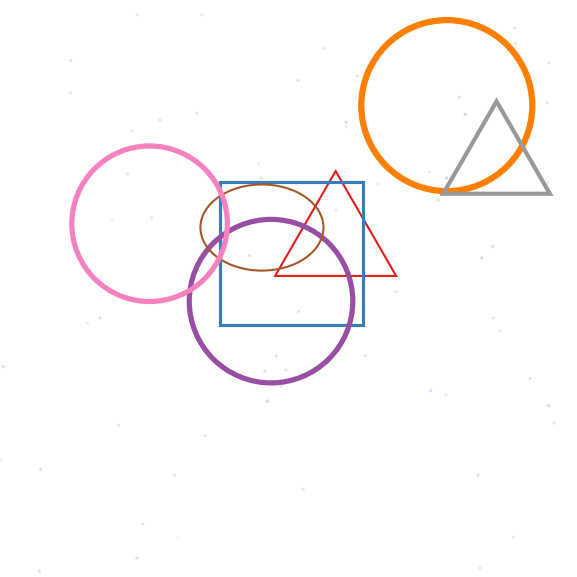[{"shape": "triangle", "thickness": 1, "radius": 0.61, "center": [0.581, 0.582]}, {"shape": "square", "thickness": 1.5, "radius": 0.62, "center": [0.505, 0.56]}, {"shape": "circle", "thickness": 2.5, "radius": 0.71, "center": [0.469, 0.478]}, {"shape": "circle", "thickness": 3, "radius": 0.74, "center": [0.774, 0.816]}, {"shape": "oval", "thickness": 1, "radius": 0.53, "center": [0.454, 0.605]}, {"shape": "circle", "thickness": 2.5, "radius": 0.67, "center": [0.259, 0.612]}, {"shape": "triangle", "thickness": 2, "radius": 0.53, "center": [0.86, 0.717]}]